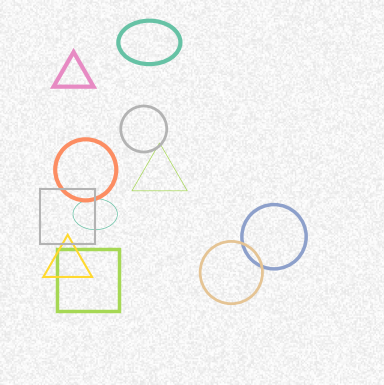[{"shape": "oval", "thickness": 0.5, "radius": 0.29, "center": [0.247, 0.444]}, {"shape": "oval", "thickness": 3, "radius": 0.4, "center": [0.388, 0.89]}, {"shape": "circle", "thickness": 3, "radius": 0.4, "center": [0.223, 0.559]}, {"shape": "circle", "thickness": 2.5, "radius": 0.42, "center": [0.712, 0.385]}, {"shape": "triangle", "thickness": 3, "radius": 0.3, "center": [0.191, 0.805]}, {"shape": "triangle", "thickness": 0.5, "radius": 0.41, "center": [0.415, 0.546]}, {"shape": "square", "thickness": 2.5, "radius": 0.4, "center": [0.228, 0.272]}, {"shape": "triangle", "thickness": 1.5, "radius": 0.36, "center": [0.176, 0.317]}, {"shape": "circle", "thickness": 2, "radius": 0.4, "center": [0.601, 0.292]}, {"shape": "square", "thickness": 1.5, "radius": 0.36, "center": [0.175, 0.437]}, {"shape": "circle", "thickness": 2, "radius": 0.3, "center": [0.373, 0.665]}]